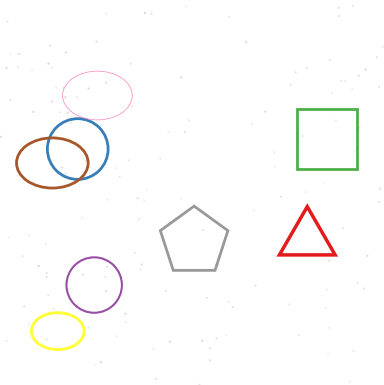[{"shape": "triangle", "thickness": 2.5, "radius": 0.42, "center": [0.798, 0.38]}, {"shape": "circle", "thickness": 2, "radius": 0.39, "center": [0.202, 0.613]}, {"shape": "square", "thickness": 2, "radius": 0.39, "center": [0.849, 0.639]}, {"shape": "circle", "thickness": 1.5, "radius": 0.36, "center": [0.245, 0.26]}, {"shape": "oval", "thickness": 2, "radius": 0.34, "center": [0.15, 0.14]}, {"shape": "oval", "thickness": 2, "radius": 0.47, "center": [0.136, 0.577]}, {"shape": "oval", "thickness": 0.5, "radius": 0.45, "center": [0.253, 0.752]}, {"shape": "pentagon", "thickness": 2, "radius": 0.46, "center": [0.504, 0.372]}]